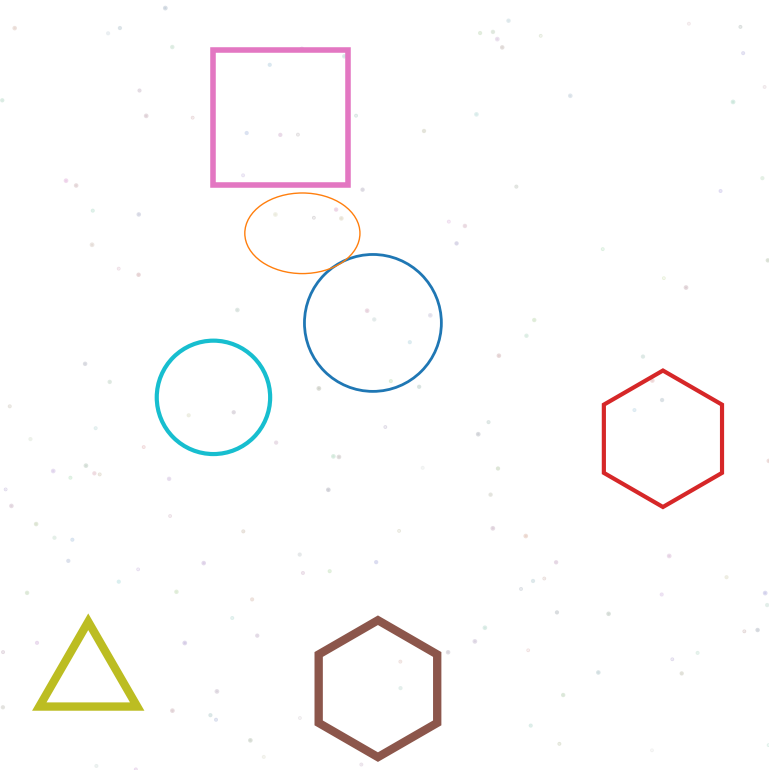[{"shape": "circle", "thickness": 1, "radius": 0.44, "center": [0.484, 0.581]}, {"shape": "oval", "thickness": 0.5, "radius": 0.37, "center": [0.393, 0.697]}, {"shape": "hexagon", "thickness": 1.5, "radius": 0.44, "center": [0.861, 0.43]}, {"shape": "hexagon", "thickness": 3, "radius": 0.44, "center": [0.491, 0.106]}, {"shape": "square", "thickness": 2, "radius": 0.44, "center": [0.364, 0.847]}, {"shape": "triangle", "thickness": 3, "radius": 0.37, "center": [0.115, 0.119]}, {"shape": "circle", "thickness": 1.5, "radius": 0.37, "center": [0.277, 0.484]}]